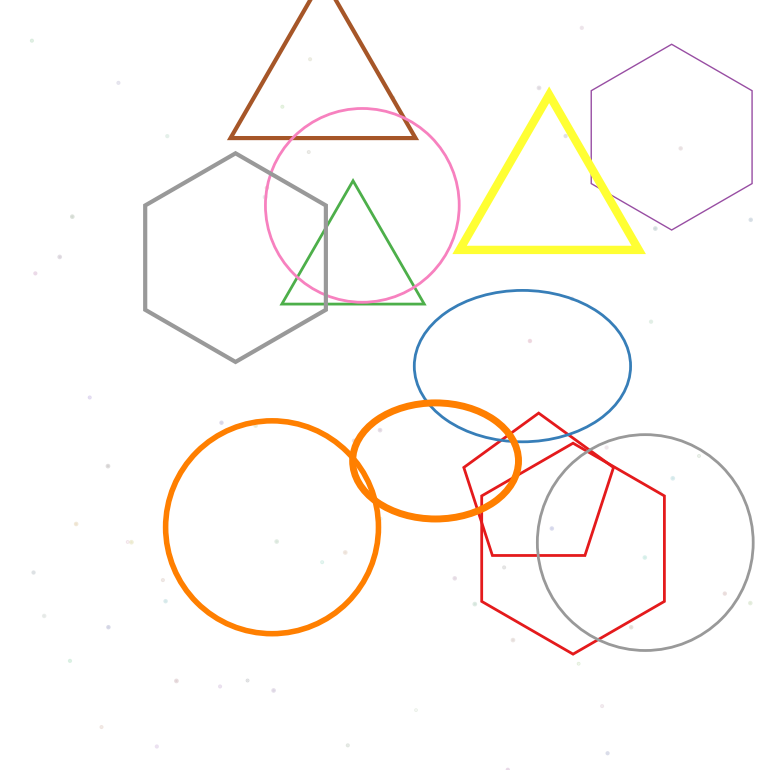[{"shape": "hexagon", "thickness": 1, "radius": 0.68, "center": [0.744, 0.287]}, {"shape": "pentagon", "thickness": 1, "radius": 0.51, "center": [0.7, 0.361]}, {"shape": "oval", "thickness": 1, "radius": 0.7, "center": [0.678, 0.525]}, {"shape": "triangle", "thickness": 1, "radius": 0.53, "center": [0.459, 0.658]}, {"shape": "hexagon", "thickness": 0.5, "radius": 0.6, "center": [0.872, 0.822]}, {"shape": "circle", "thickness": 2, "radius": 0.69, "center": [0.353, 0.315]}, {"shape": "oval", "thickness": 2.5, "radius": 0.54, "center": [0.566, 0.401]}, {"shape": "triangle", "thickness": 3, "radius": 0.67, "center": [0.713, 0.743]}, {"shape": "triangle", "thickness": 1.5, "radius": 0.69, "center": [0.42, 0.89]}, {"shape": "circle", "thickness": 1, "radius": 0.63, "center": [0.471, 0.733]}, {"shape": "hexagon", "thickness": 1.5, "radius": 0.68, "center": [0.306, 0.665]}, {"shape": "circle", "thickness": 1, "radius": 0.7, "center": [0.838, 0.295]}]